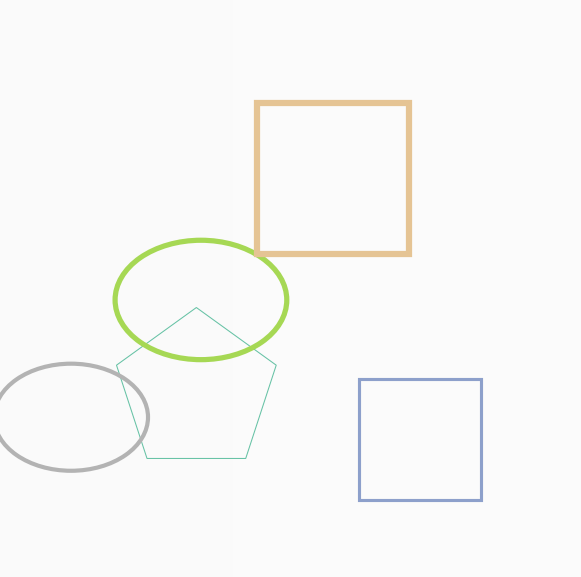[{"shape": "pentagon", "thickness": 0.5, "radius": 0.72, "center": [0.338, 0.322]}, {"shape": "square", "thickness": 1.5, "radius": 0.52, "center": [0.723, 0.238]}, {"shape": "oval", "thickness": 2.5, "radius": 0.74, "center": [0.346, 0.48]}, {"shape": "square", "thickness": 3, "radius": 0.65, "center": [0.572, 0.69]}, {"shape": "oval", "thickness": 2, "radius": 0.66, "center": [0.122, 0.277]}]